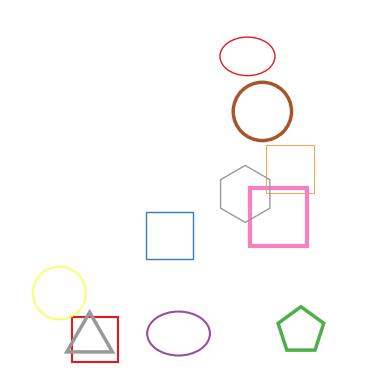[{"shape": "square", "thickness": 1.5, "radius": 0.3, "center": [0.246, 0.118]}, {"shape": "oval", "thickness": 1, "radius": 0.36, "center": [0.643, 0.854]}, {"shape": "square", "thickness": 1, "radius": 0.3, "center": [0.44, 0.388]}, {"shape": "pentagon", "thickness": 2.5, "radius": 0.31, "center": [0.782, 0.141]}, {"shape": "oval", "thickness": 1.5, "radius": 0.41, "center": [0.464, 0.134]}, {"shape": "square", "thickness": 0.5, "radius": 0.31, "center": [0.754, 0.562]}, {"shape": "circle", "thickness": 1, "radius": 0.34, "center": [0.154, 0.239]}, {"shape": "circle", "thickness": 2.5, "radius": 0.38, "center": [0.681, 0.711]}, {"shape": "square", "thickness": 3, "radius": 0.37, "center": [0.724, 0.437]}, {"shape": "triangle", "thickness": 2.5, "radius": 0.34, "center": [0.233, 0.12]}, {"shape": "hexagon", "thickness": 1, "radius": 0.37, "center": [0.637, 0.496]}]